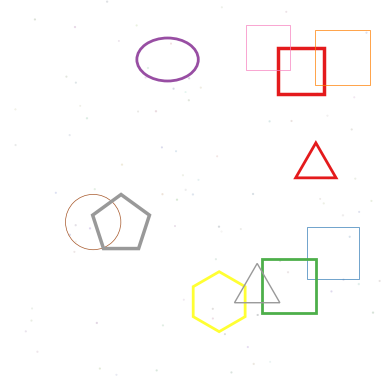[{"shape": "square", "thickness": 2.5, "radius": 0.3, "center": [0.782, 0.816]}, {"shape": "triangle", "thickness": 2, "radius": 0.3, "center": [0.82, 0.568]}, {"shape": "square", "thickness": 0.5, "radius": 0.34, "center": [0.865, 0.343]}, {"shape": "square", "thickness": 2, "radius": 0.35, "center": [0.751, 0.256]}, {"shape": "oval", "thickness": 2, "radius": 0.4, "center": [0.435, 0.845]}, {"shape": "square", "thickness": 0.5, "radius": 0.36, "center": [0.889, 0.851]}, {"shape": "hexagon", "thickness": 2, "radius": 0.39, "center": [0.569, 0.216]}, {"shape": "circle", "thickness": 0.5, "radius": 0.36, "center": [0.242, 0.423]}, {"shape": "square", "thickness": 0.5, "radius": 0.29, "center": [0.696, 0.877]}, {"shape": "triangle", "thickness": 1, "radius": 0.34, "center": [0.668, 0.248]}, {"shape": "pentagon", "thickness": 2.5, "radius": 0.39, "center": [0.314, 0.417]}]